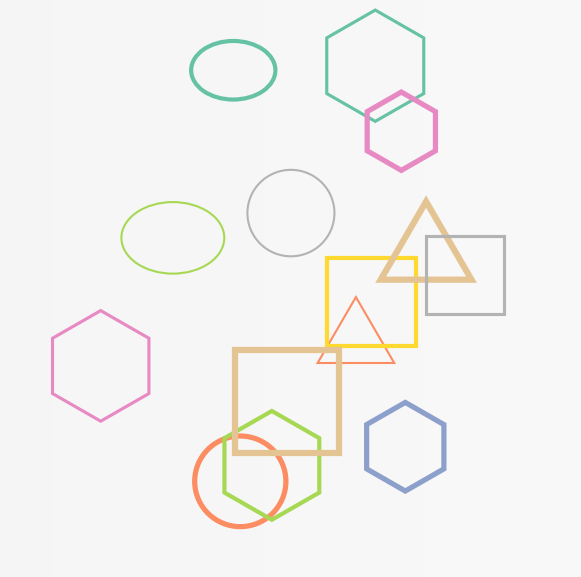[{"shape": "oval", "thickness": 2, "radius": 0.36, "center": [0.401, 0.877]}, {"shape": "hexagon", "thickness": 1.5, "radius": 0.48, "center": [0.646, 0.885]}, {"shape": "circle", "thickness": 2.5, "radius": 0.39, "center": [0.413, 0.166]}, {"shape": "triangle", "thickness": 1, "radius": 0.38, "center": [0.612, 0.409]}, {"shape": "hexagon", "thickness": 2.5, "radius": 0.38, "center": [0.697, 0.226]}, {"shape": "hexagon", "thickness": 2.5, "radius": 0.34, "center": [0.69, 0.772]}, {"shape": "hexagon", "thickness": 1.5, "radius": 0.48, "center": [0.173, 0.366]}, {"shape": "hexagon", "thickness": 2, "radius": 0.47, "center": [0.468, 0.193]}, {"shape": "oval", "thickness": 1, "radius": 0.44, "center": [0.297, 0.587]}, {"shape": "square", "thickness": 2, "radius": 0.38, "center": [0.639, 0.476]}, {"shape": "square", "thickness": 3, "radius": 0.45, "center": [0.494, 0.304]}, {"shape": "triangle", "thickness": 3, "radius": 0.45, "center": [0.733, 0.56]}, {"shape": "square", "thickness": 1.5, "radius": 0.34, "center": [0.8, 0.523]}, {"shape": "circle", "thickness": 1, "radius": 0.37, "center": [0.501, 0.63]}]